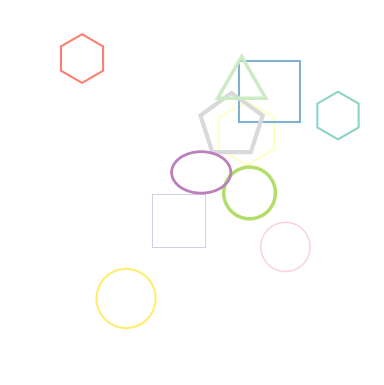[{"shape": "hexagon", "thickness": 1.5, "radius": 0.31, "center": [0.878, 0.7]}, {"shape": "hexagon", "thickness": 1, "radius": 0.41, "center": [0.641, 0.654]}, {"shape": "square", "thickness": 0.5, "radius": 0.35, "center": [0.463, 0.427]}, {"shape": "hexagon", "thickness": 1.5, "radius": 0.32, "center": [0.213, 0.848]}, {"shape": "square", "thickness": 1.5, "radius": 0.4, "center": [0.7, 0.762]}, {"shape": "circle", "thickness": 2.5, "radius": 0.34, "center": [0.648, 0.499]}, {"shape": "circle", "thickness": 1, "radius": 0.32, "center": [0.741, 0.359]}, {"shape": "pentagon", "thickness": 3, "radius": 0.42, "center": [0.601, 0.674]}, {"shape": "oval", "thickness": 2, "radius": 0.38, "center": [0.523, 0.552]}, {"shape": "triangle", "thickness": 2.5, "radius": 0.36, "center": [0.628, 0.781]}, {"shape": "circle", "thickness": 1.5, "radius": 0.38, "center": [0.327, 0.225]}]